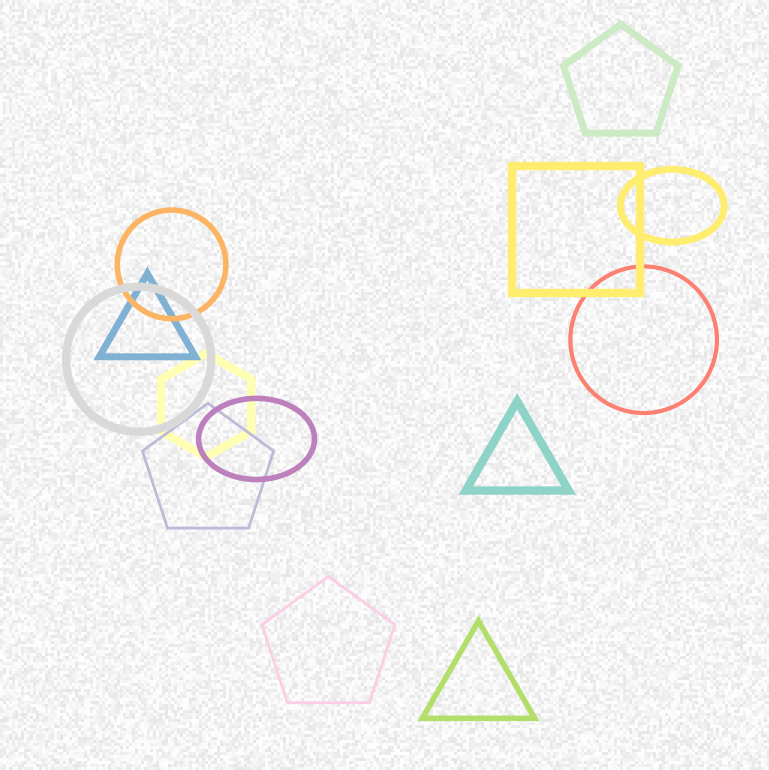[{"shape": "triangle", "thickness": 3, "radius": 0.39, "center": [0.672, 0.402]}, {"shape": "hexagon", "thickness": 3, "radius": 0.34, "center": [0.268, 0.474]}, {"shape": "pentagon", "thickness": 1, "radius": 0.45, "center": [0.27, 0.387]}, {"shape": "circle", "thickness": 1.5, "radius": 0.48, "center": [0.836, 0.559]}, {"shape": "triangle", "thickness": 2.5, "radius": 0.36, "center": [0.191, 0.573]}, {"shape": "circle", "thickness": 2, "radius": 0.35, "center": [0.223, 0.657]}, {"shape": "triangle", "thickness": 2, "radius": 0.42, "center": [0.621, 0.109]}, {"shape": "pentagon", "thickness": 1, "radius": 0.45, "center": [0.427, 0.161]}, {"shape": "circle", "thickness": 3, "radius": 0.47, "center": [0.18, 0.533]}, {"shape": "oval", "thickness": 2, "radius": 0.38, "center": [0.333, 0.43]}, {"shape": "pentagon", "thickness": 2.5, "radius": 0.39, "center": [0.806, 0.89]}, {"shape": "square", "thickness": 3, "radius": 0.41, "center": [0.748, 0.702]}, {"shape": "oval", "thickness": 2.5, "radius": 0.34, "center": [0.873, 0.733]}]